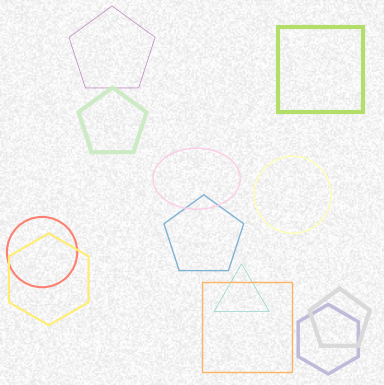[{"shape": "triangle", "thickness": 0.5, "radius": 0.41, "center": [0.628, 0.232]}, {"shape": "circle", "thickness": 1, "radius": 0.5, "center": [0.76, 0.494]}, {"shape": "hexagon", "thickness": 2.5, "radius": 0.45, "center": [0.853, 0.119]}, {"shape": "circle", "thickness": 1.5, "radius": 0.46, "center": [0.109, 0.345]}, {"shape": "pentagon", "thickness": 1, "radius": 0.54, "center": [0.529, 0.385]}, {"shape": "square", "thickness": 1, "radius": 0.59, "center": [0.642, 0.151]}, {"shape": "square", "thickness": 3, "radius": 0.55, "center": [0.833, 0.819]}, {"shape": "oval", "thickness": 1, "radius": 0.57, "center": [0.511, 0.536]}, {"shape": "pentagon", "thickness": 3, "radius": 0.41, "center": [0.882, 0.168]}, {"shape": "pentagon", "thickness": 0.5, "radius": 0.59, "center": [0.291, 0.867]}, {"shape": "pentagon", "thickness": 3, "radius": 0.46, "center": [0.292, 0.68]}, {"shape": "hexagon", "thickness": 1.5, "radius": 0.6, "center": [0.127, 0.275]}]